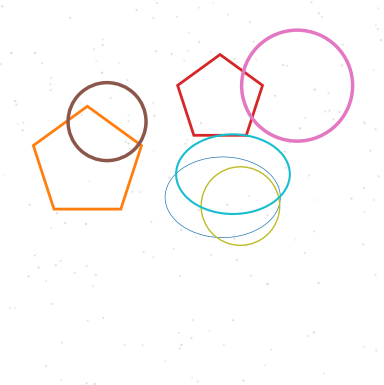[{"shape": "oval", "thickness": 0.5, "radius": 0.75, "center": [0.579, 0.488]}, {"shape": "pentagon", "thickness": 2, "radius": 0.74, "center": [0.227, 0.576]}, {"shape": "pentagon", "thickness": 2, "radius": 0.58, "center": [0.572, 0.742]}, {"shape": "circle", "thickness": 2.5, "radius": 0.51, "center": [0.278, 0.684]}, {"shape": "circle", "thickness": 2.5, "radius": 0.72, "center": [0.772, 0.778]}, {"shape": "circle", "thickness": 1, "radius": 0.51, "center": [0.624, 0.465]}, {"shape": "oval", "thickness": 1.5, "radius": 0.74, "center": [0.605, 0.548]}]